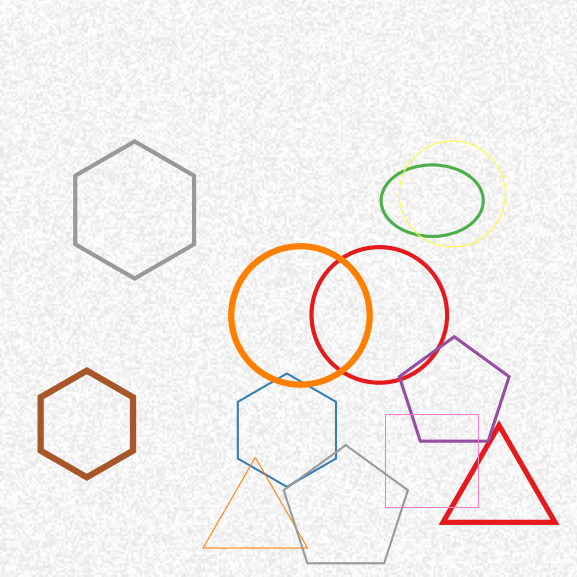[{"shape": "triangle", "thickness": 2.5, "radius": 0.56, "center": [0.864, 0.151]}, {"shape": "circle", "thickness": 2, "radius": 0.59, "center": [0.657, 0.454]}, {"shape": "hexagon", "thickness": 1, "radius": 0.49, "center": [0.497, 0.254]}, {"shape": "oval", "thickness": 1.5, "radius": 0.44, "center": [0.748, 0.652]}, {"shape": "pentagon", "thickness": 1.5, "radius": 0.5, "center": [0.787, 0.316]}, {"shape": "triangle", "thickness": 0.5, "radius": 0.52, "center": [0.442, 0.102]}, {"shape": "circle", "thickness": 3, "radius": 0.6, "center": [0.52, 0.453]}, {"shape": "circle", "thickness": 0.5, "radius": 0.46, "center": [0.783, 0.663]}, {"shape": "hexagon", "thickness": 3, "radius": 0.46, "center": [0.15, 0.265]}, {"shape": "square", "thickness": 0.5, "radius": 0.4, "center": [0.747, 0.202]}, {"shape": "pentagon", "thickness": 1, "radius": 0.57, "center": [0.599, 0.115]}, {"shape": "hexagon", "thickness": 2, "radius": 0.59, "center": [0.233, 0.636]}]